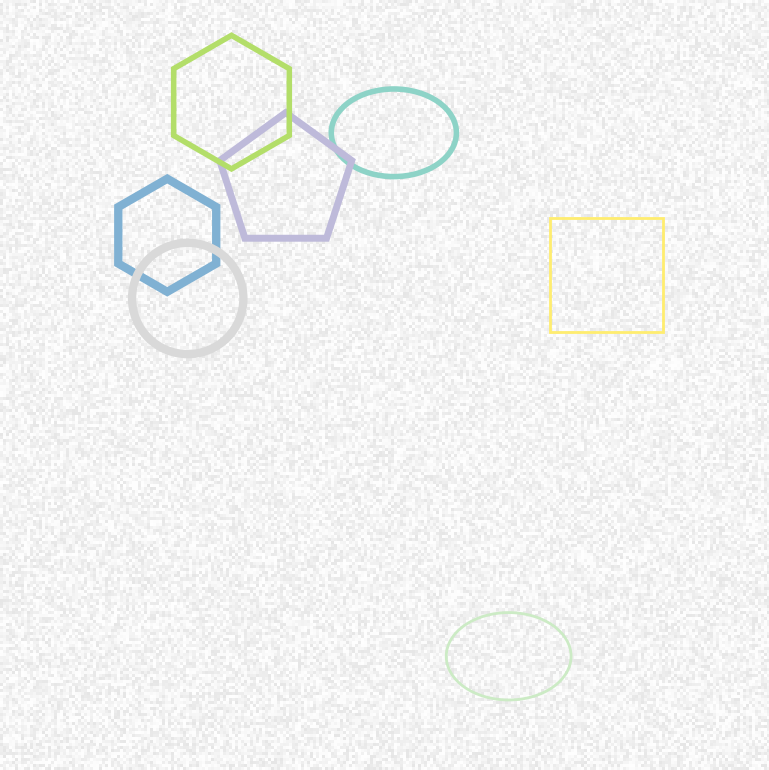[{"shape": "oval", "thickness": 2, "radius": 0.41, "center": [0.511, 0.828]}, {"shape": "pentagon", "thickness": 2.5, "radius": 0.45, "center": [0.371, 0.764]}, {"shape": "hexagon", "thickness": 3, "radius": 0.37, "center": [0.217, 0.694]}, {"shape": "hexagon", "thickness": 2, "radius": 0.43, "center": [0.301, 0.867]}, {"shape": "circle", "thickness": 3, "radius": 0.36, "center": [0.244, 0.612]}, {"shape": "oval", "thickness": 1, "radius": 0.41, "center": [0.661, 0.148]}, {"shape": "square", "thickness": 1, "radius": 0.37, "center": [0.787, 0.643]}]